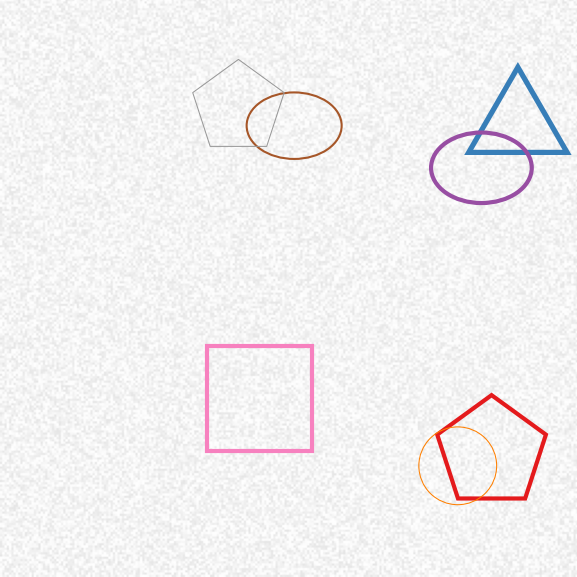[{"shape": "pentagon", "thickness": 2, "radius": 0.49, "center": [0.851, 0.216]}, {"shape": "triangle", "thickness": 2.5, "radius": 0.49, "center": [0.897, 0.784]}, {"shape": "oval", "thickness": 2, "radius": 0.44, "center": [0.834, 0.709]}, {"shape": "circle", "thickness": 0.5, "radius": 0.34, "center": [0.793, 0.193]}, {"shape": "oval", "thickness": 1, "radius": 0.41, "center": [0.509, 0.782]}, {"shape": "square", "thickness": 2, "radius": 0.46, "center": [0.449, 0.309]}, {"shape": "pentagon", "thickness": 0.5, "radius": 0.42, "center": [0.413, 0.813]}]